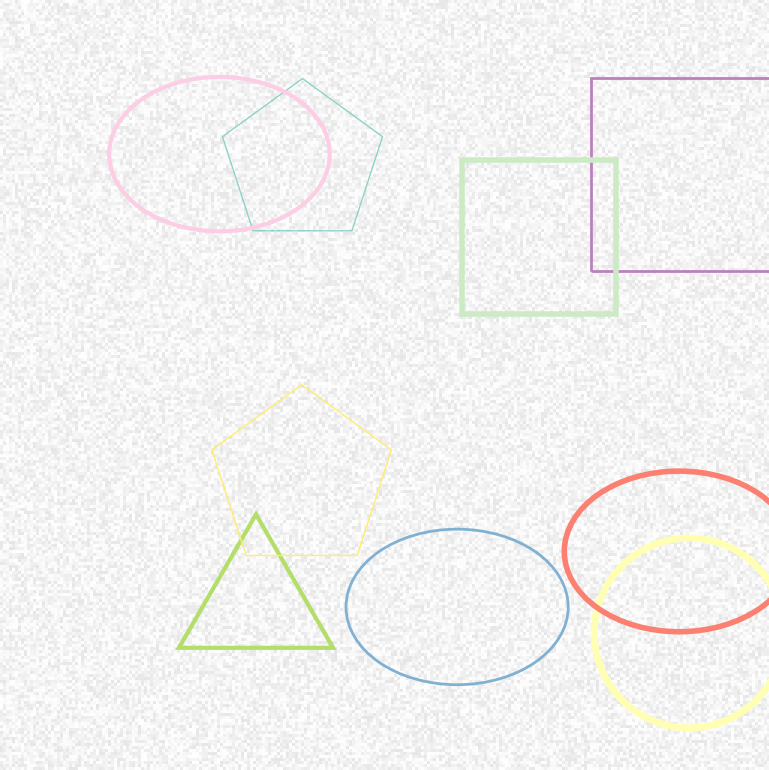[{"shape": "pentagon", "thickness": 0.5, "radius": 0.55, "center": [0.393, 0.789]}, {"shape": "circle", "thickness": 2.5, "radius": 0.62, "center": [0.895, 0.178]}, {"shape": "oval", "thickness": 2, "radius": 0.75, "center": [0.882, 0.284]}, {"shape": "oval", "thickness": 1, "radius": 0.72, "center": [0.594, 0.212]}, {"shape": "triangle", "thickness": 1.5, "radius": 0.58, "center": [0.332, 0.216]}, {"shape": "oval", "thickness": 1.5, "radius": 0.72, "center": [0.285, 0.8]}, {"shape": "square", "thickness": 1, "radius": 0.63, "center": [0.893, 0.773]}, {"shape": "square", "thickness": 2, "radius": 0.5, "center": [0.7, 0.692]}, {"shape": "pentagon", "thickness": 0.5, "radius": 0.61, "center": [0.392, 0.378]}]